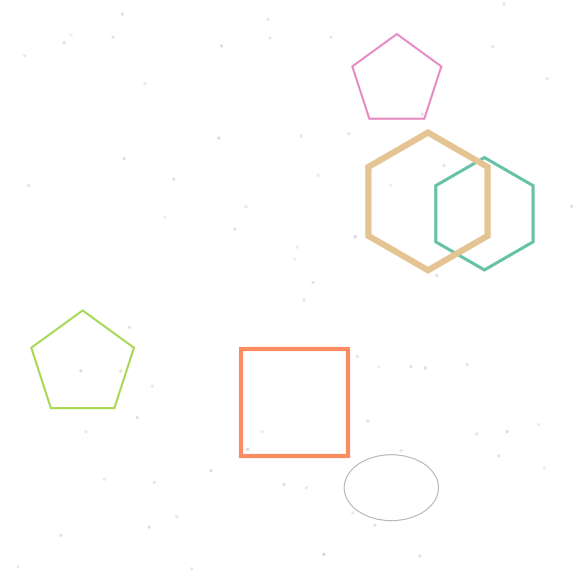[{"shape": "hexagon", "thickness": 1.5, "radius": 0.49, "center": [0.839, 0.629]}, {"shape": "square", "thickness": 2, "radius": 0.46, "center": [0.51, 0.303]}, {"shape": "pentagon", "thickness": 1, "radius": 0.41, "center": [0.687, 0.859]}, {"shape": "pentagon", "thickness": 1, "radius": 0.47, "center": [0.143, 0.368]}, {"shape": "hexagon", "thickness": 3, "radius": 0.6, "center": [0.741, 0.65]}, {"shape": "oval", "thickness": 0.5, "radius": 0.41, "center": [0.678, 0.155]}]